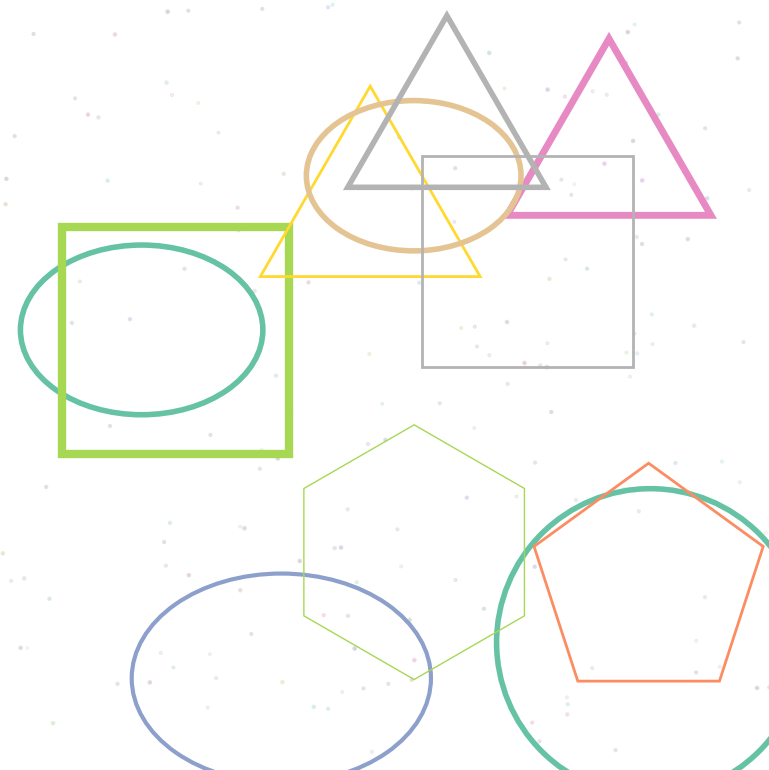[{"shape": "oval", "thickness": 2, "radius": 0.79, "center": [0.184, 0.572]}, {"shape": "circle", "thickness": 2, "radius": 1.0, "center": [0.845, 0.166]}, {"shape": "pentagon", "thickness": 1, "radius": 0.78, "center": [0.842, 0.242]}, {"shape": "oval", "thickness": 1.5, "radius": 0.97, "center": [0.365, 0.119]}, {"shape": "triangle", "thickness": 2.5, "radius": 0.76, "center": [0.791, 0.797]}, {"shape": "square", "thickness": 3, "radius": 0.74, "center": [0.228, 0.558]}, {"shape": "hexagon", "thickness": 0.5, "radius": 0.83, "center": [0.538, 0.283]}, {"shape": "triangle", "thickness": 1, "radius": 0.82, "center": [0.481, 0.723]}, {"shape": "oval", "thickness": 2, "radius": 0.7, "center": [0.537, 0.772]}, {"shape": "square", "thickness": 1, "radius": 0.68, "center": [0.685, 0.661]}, {"shape": "triangle", "thickness": 2, "radius": 0.74, "center": [0.58, 0.831]}]